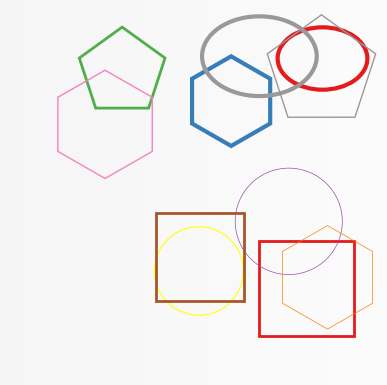[{"shape": "square", "thickness": 2, "radius": 0.61, "center": [0.791, 0.251]}, {"shape": "oval", "thickness": 3, "radius": 0.58, "center": [0.832, 0.848]}, {"shape": "hexagon", "thickness": 3, "radius": 0.58, "center": [0.596, 0.737]}, {"shape": "pentagon", "thickness": 2, "radius": 0.58, "center": [0.315, 0.813]}, {"shape": "circle", "thickness": 0.5, "radius": 0.69, "center": [0.745, 0.425]}, {"shape": "hexagon", "thickness": 0.5, "radius": 0.67, "center": [0.845, 0.28]}, {"shape": "circle", "thickness": 1, "radius": 0.57, "center": [0.513, 0.296]}, {"shape": "square", "thickness": 2, "radius": 0.57, "center": [0.516, 0.333]}, {"shape": "hexagon", "thickness": 1, "radius": 0.7, "center": [0.271, 0.677]}, {"shape": "oval", "thickness": 3, "radius": 0.74, "center": [0.669, 0.854]}, {"shape": "pentagon", "thickness": 1, "radius": 0.74, "center": [0.83, 0.815]}]